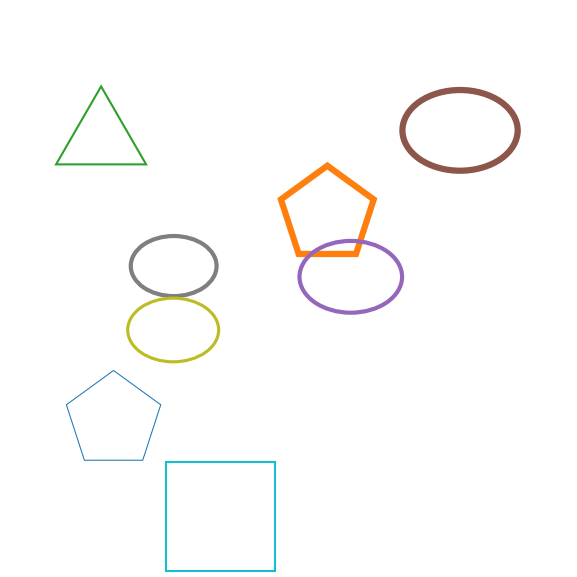[{"shape": "pentagon", "thickness": 0.5, "radius": 0.43, "center": [0.197, 0.272]}, {"shape": "pentagon", "thickness": 3, "radius": 0.42, "center": [0.567, 0.628]}, {"shape": "triangle", "thickness": 1, "radius": 0.45, "center": [0.175, 0.759]}, {"shape": "oval", "thickness": 2, "radius": 0.44, "center": [0.607, 0.52]}, {"shape": "oval", "thickness": 3, "radius": 0.5, "center": [0.797, 0.773]}, {"shape": "oval", "thickness": 2, "radius": 0.37, "center": [0.301, 0.538]}, {"shape": "oval", "thickness": 1.5, "radius": 0.39, "center": [0.3, 0.428]}, {"shape": "square", "thickness": 1, "radius": 0.47, "center": [0.381, 0.105]}]